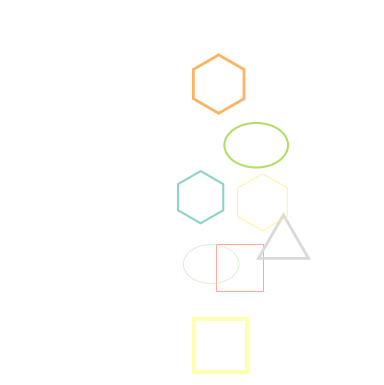[{"shape": "hexagon", "thickness": 1.5, "radius": 0.34, "center": [0.521, 0.488]}, {"shape": "square", "thickness": 3, "radius": 0.34, "center": [0.572, 0.103]}, {"shape": "square", "thickness": 0.5, "radius": 0.3, "center": [0.622, 0.306]}, {"shape": "hexagon", "thickness": 2, "radius": 0.38, "center": [0.568, 0.782]}, {"shape": "oval", "thickness": 1.5, "radius": 0.41, "center": [0.666, 0.623]}, {"shape": "triangle", "thickness": 2, "radius": 0.38, "center": [0.736, 0.367]}, {"shape": "oval", "thickness": 0.5, "radius": 0.36, "center": [0.548, 0.314]}, {"shape": "hexagon", "thickness": 0.5, "radius": 0.37, "center": [0.682, 0.475]}]